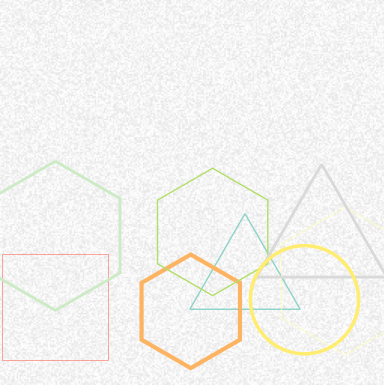[{"shape": "triangle", "thickness": 1, "radius": 0.83, "center": [0.636, 0.279]}, {"shape": "hexagon", "thickness": 0.5, "radius": 0.96, "center": [0.897, 0.27]}, {"shape": "square", "thickness": 0.5, "radius": 0.69, "center": [0.142, 0.202]}, {"shape": "hexagon", "thickness": 3, "radius": 0.74, "center": [0.495, 0.191]}, {"shape": "hexagon", "thickness": 1, "radius": 0.83, "center": [0.552, 0.398]}, {"shape": "triangle", "thickness": 2, "radius": 0.98, "center": [0.835, 0.378]}, {"shape": "hexagon", "thickness": 2, "radius": 0.97, "center": [0.144, 0.387]}, {"shape": "circle", "thickness": 2.5, "radius": 0.7, "center": [0.791, 0.221]}]